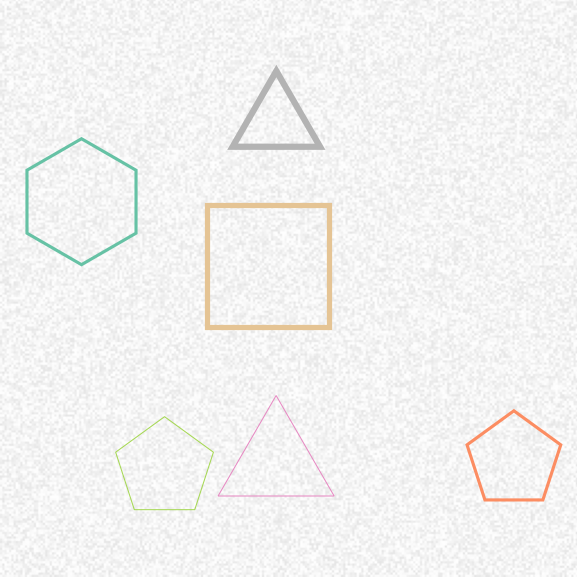[{"shape": "hexagon", "thickness": 1.5, "radius": 0.55, "center": [0.141, 0.65]}, {"shape": "pentagon", "thickness": 1.5, "radius": 0.43, "center": [0.89, 0.202]}, {"shape": "triangle", "thickness": 0.5, "radius": 0.58, "center": [0.478, 0.198]}, {"shape": "pentagon", "thickness": 0.5, "radius": 0.45, "center": [0.285, 0.189]}, {"shape": "square", "thickness": 2.5, "radius": 0.53, "center": [0.464, 0.538]}, {"shape": "triangle", "thickness": 3, "radius": 0.44, "center": [0.479, 0.789]}]